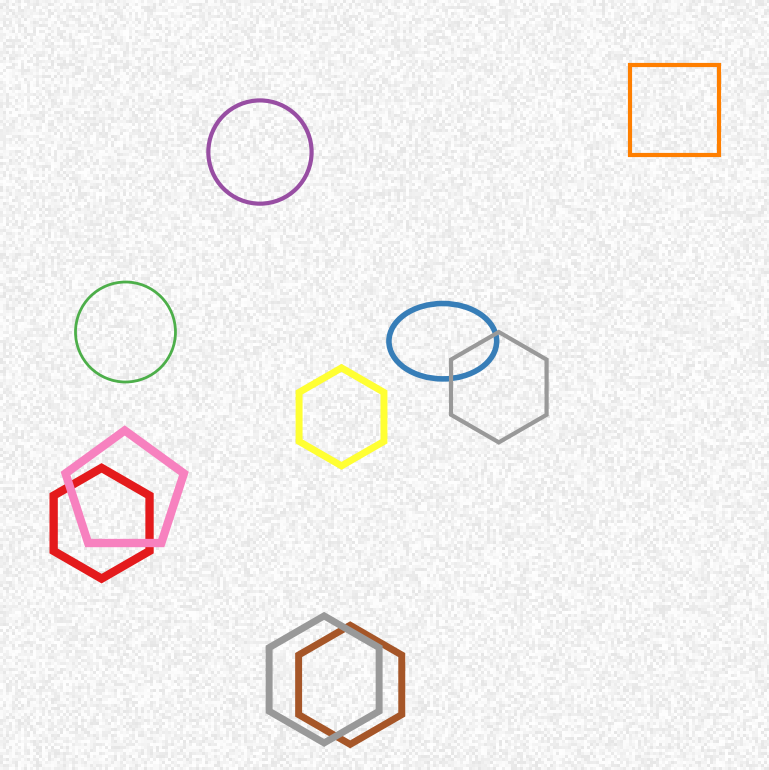[{"shape": "hexagon", "thickness": 3, "radius": 0.36, "center": [0.132, 0.32]}, {"shape": "oval", "thickness": 2, "radius": 0.35, "center": [0.575, 0.557]}, {"shape": "circle", "thickness": 1, "radius": 0.32, "center": [0.163, 0.569]}, {"shape": "circle", "thickness": 1.5, "radius": 0.34, "center": [0.338, 0.803]}, {"shape": "square", "thickness": 1.5, "radius": 0.29, "center": [0.876, 0.857]}, {"shape": "hexagon", "thickness": 2.5, "radius": 0.32, "center": [0.444, 0.459]}, {"shape": "hexagon", "thickness": 2.5, "radius": 0.39, "center": [0.455, 0.111]}, {"shape": "pentagon", "thickness": 3, "radius": 0.4, "center": [0.162, 0.36]}, {"shape": "hexagon", "thickness": 2.5, "radius": 0.41, "center": [0.421, 0.118]}, {"shape": "hexagon", "thickness": 1.5, "radius": 0.36, "center": [0.648, 0.497]}]